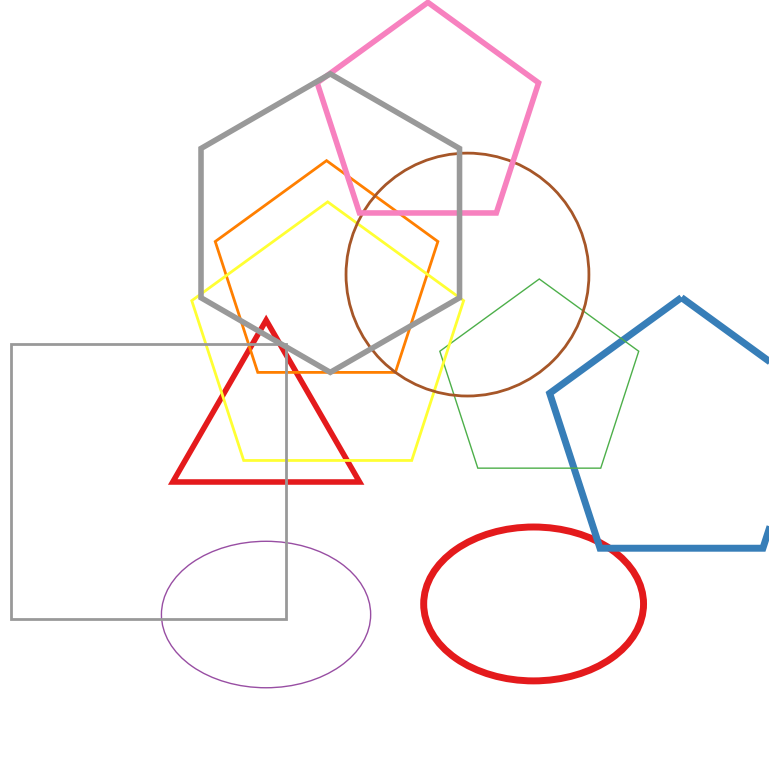[{"shape": "oval", "thickness": 2.5, "radius": 0.71, "center": [0.693, 0.216]}, {"shape": "triangle", "thickness": 2, "radius": 0.7, "center": [0.346, 0.444]}, {"shape": "pentagon", "thickness": 2.5, "radius": 0.9, "center": [0.885, 0.434]}, {"shape": "pentagon", "thickness": 0.5, "radius": 0.68, "center": [0.7, 0.502]}, {"shape": "oval", "thickness": 0.5, "radius": 0.68, "center": [0.346, 0.202]}, {"shape": "pentagon", "thickness": 1, "radius": 0.76, "center": [0.424, 0.639]}, {"shape": "pentagon", "thickness": 1, "radius": 0.93, "center": [0.426, 0.552]}, {"shape": "circle", "thickness": 1, "radius": 0.79, "center": [0.607, 0.643]}, {"shape": "pentagon", "thickness": 2, "radius": 0.76, "center": [0.556, 0.846]}, {"shape": "hexagon", "thickness": 2, "radius": 0.97, "center": [0.429, 0.71]}, {"shape": "square", "thickness": 1, "radius": 0.89, "center": [0.193, 0.374]}]